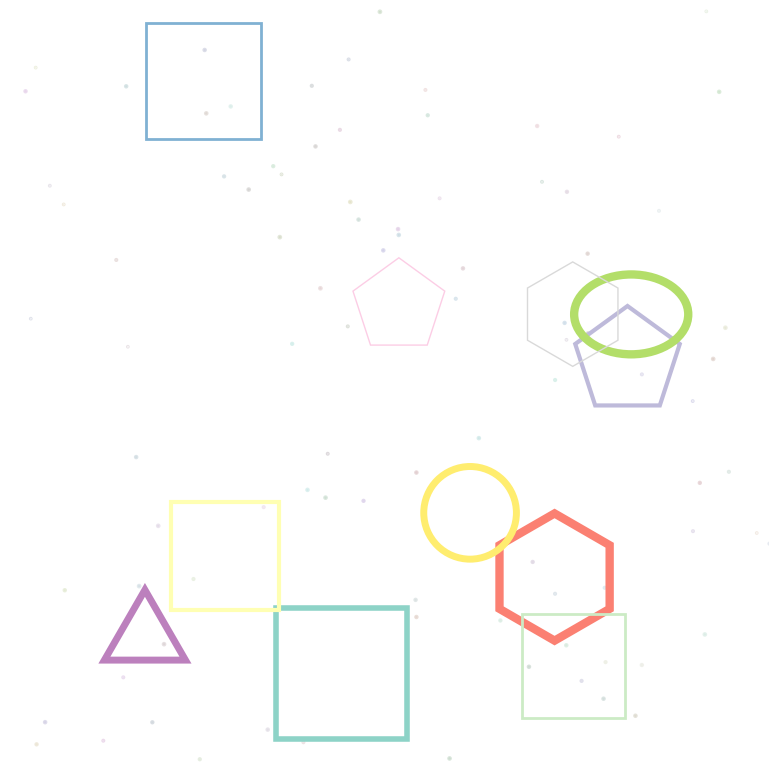[{"shape": "square", "thickness": 2, "radius": 0.43, "center": [0.444, 0.125]}, {"shape": "square", "thickness": 1.5, "radius": 0.35, "center": [0.292, 0.278]}, {"shape": "pentagon", "thickness": 1.5, "radius": 0.36, "center": [0.815, 0.531]}, {"shape": "hexagon", "thickness": 3, "radius": 0.41, "center": [0.72, 0.251]}, {"shape": "square", "thickness": 1, "radius": 0.37, "center": [0.264, 0.895]}, {"shape": "oval", "thickness": 3, "radius": 0.37, "center": [0.82, 0.592]}, {"shape": "pentagon", "thickness": 0.5, "radius": 0.31, "center": [0.518, 0.603]}, {"shape": "hexagon", "thickness": 0.5, "radius": 0.34, "center": [0.744, 0.592]}, {"shape": "triangle", "thickness": 2.5, "radius": 0.3, "center": [0.188, 0.173]}, {"shape": "square", "thickness": 1, "radius": 0.34, "center": [0.745, 0.135]}, {"shape": "circle", "thickness": 2.5, "radius": 0.3, "center": [0.61, 0.334]}]